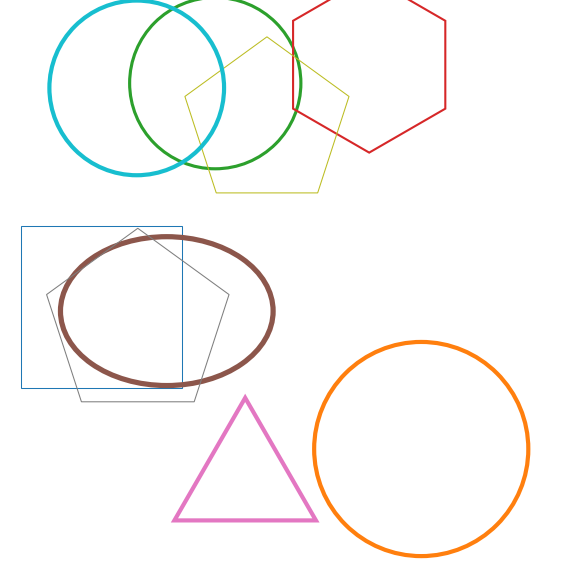[{"shape": "square", "thickness": 0.5, "radius": 0.7, "center": [0.176, 0.468]}, {"shape": "circle", "thickness": 2, "radius": 0.93, "center": [0.729, 0.222]}, {"shape": "circle", "thickness": 1.5, "radius": 0.74, "center": [0.373, 0.855]}, {"shape": "hexagon", "thickness": 1, "radius": 0.76, "center": [0.639, 0.887]}, {"shape": "oval", "thickness": 2.5, "radius": 0.92, "center": [0.289, 0.46]}, {"shape": "triangle", "thickness": 2, "radius": 0.71, "center": [0.425, 0.169]}, {"shape": "pentagon", "thickness": 0.5, "radius": 0.83, "center": [0.239, 0.438]}, {"shape": "pentagon", "thickness": 0.5, "radius": 0.75, "center": [0.462, 0.786]}, {"shape": "circle", "thickness": 2, "radius": 0.76, "center": [0.237, 0.847]}]